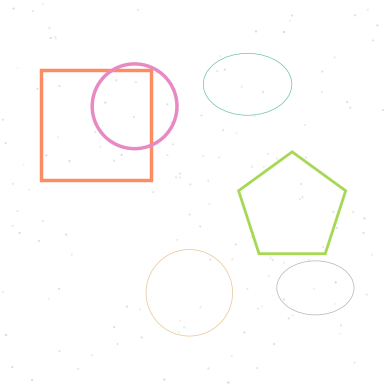[{"shape": "oval", "thickness": 0.5, "radius": 0.57, "center": [0.643, 0.781]}, {"shape": "square", "thickness": 2.5, "radius": 0.72, "center": [0.25, 0.675]}, {"shape": "circle", "thickness": 2.5, "radius": 0.55, "center": [0.35, 0.724]}, {"shape": "pentagon", "thickness": 2, "radius": 0.73, "center": [0.759, 0.459]}, {"shape": "circle", "thickness": 0.5, "radius": 0.56, "center": [0.492, 0.239]}, {"shape": "oval", "thickness": 0.5, "radius": 0.5, "center": [0.819, 0.252]}]